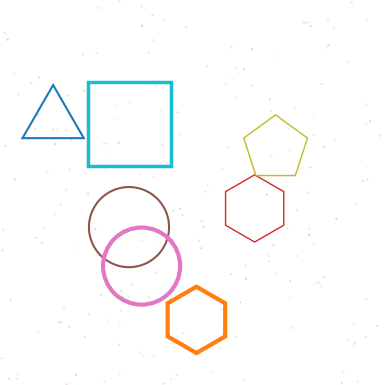[{"shape": "triangle", "thickness": 1.5, "radius": 0.46, "center": [0.138, 0.687]}, {"shape": "hexagon", "thickness": 3, "radius": 0.43, "center": [0.51, 0.169]}, {"shape": "hexagon", "thickness": 1, "radius": 0.44, "center": [0.661, 0.459]}, {"shape": "circle", "thickness": 1.5, "radius": 0.52, "center": [0.335, 0.41]}, {"shape": "circle", "thickness": 3, "radius": 0.5, "center": [0.368, 0.309]}, {"shape": "pentagon", "thickness": 1, "radius": 0.44, "center": [0.716, 0.614]}, {"shape": "square", "thickness": 2.5, "radius": 0.54, "center": [0.336, 0.678]}]